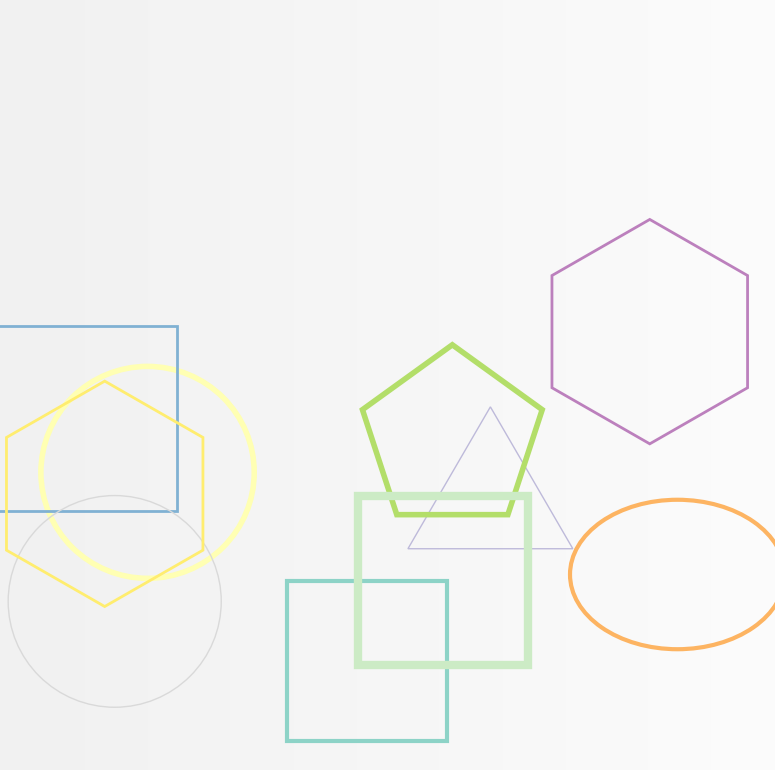[{"shape": "square", "thickness": 1.5, "radius": 0.52, "center": [0.473, 0.142]}, {"shape": "circle", "thickness": 2, "radius": 0.69, "center": [0.19, 0.387]}, {"shape": "triangle", "thickness": 0.5, "radius": 0.61, "center": [0.633, 0.349]}, {"shape": "square", "thickness": 1, "radius": 0.6, "center": [0.108, 0.457]}, {"shape": "oval", "thickness": 1.5, "radius": 0.69, "center": [0.874, 0.254]}, {"shape": "pentagon", "thickness": 2, "radius": 0.61, "center": [0.584, 0.43]}, {"shape": "circle", "thickness": 0.5, "radius": 0.69, "center": [0.148, 0.219]}, {"shape": "hexagon", "thickness": 1, "radius": 0.73, "center": [0.838, 0.569]}, {"shape": "square", "thickness": 3, "radius": 0.55, "center": [0.571, 0.246]}, {"shape": "hexagon", "thickness": 1, "radius": 0.73, "center": [0.135, 0.359]}]